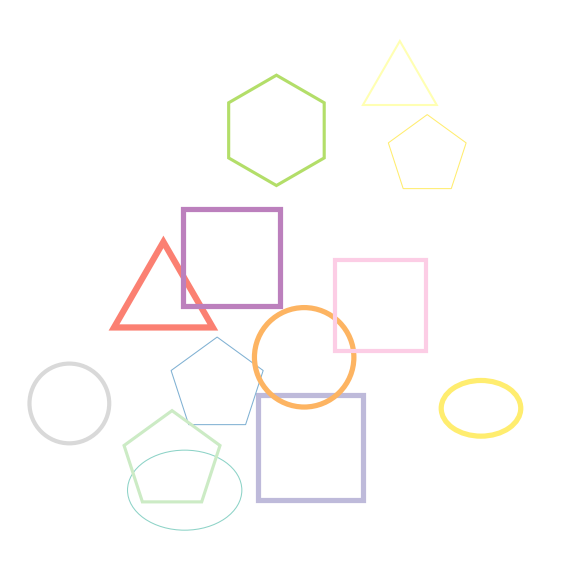[{"shape": "oval", "thickness": 0.5, "radius": 0.49, "center": [0.32, 0.15]}, {"shape": "triangle", "thickness": 1, "radius": 0.37, "center": [0.692, 0.854]}, {"shape": "square", "thickness": 2.5, "radius": 0.45, "center": [0.538, 0.224]}, {"shape": "triangle", "thickness": 3, "radius": 0.49, "center": [0.283, 0.482]}, {"shape": "pentagon", "thickness": 0.5, "radius": 0.42, "center": [0.376, 0.332]}, {"shape": "circle", "thickness": 2.5, "radius": 0.43, "center": [0.527, 0.38]}, {"shape": "hexagon", "thickness": 1.5, "radius": 0.48, "center": [0.479, 0.773]}, {"shape": "square", "thickness": 2, "radius": 0.39, "center": [0.658, 0.469]}, {"shape": "circle", "thickness": 2, "radius": 0.35, "center": [0.12, 0.3]}, {"shape": "square", "thickness": 2.5, "radius": 0.42, "center": [0.401, 0.553]}, {"shape": "pentagon", "thickness": 1.5, "radius": 0.44, "center": [0.298, 0.201]}, {"shape": "oval", "thickness": 2.5, "radius": 0.34, "center": [0.833, 0.292]}, {"shape": "pentagon", "thickness": 0.5, "radius": 0.35, "center": [0.74, 0.73]}]